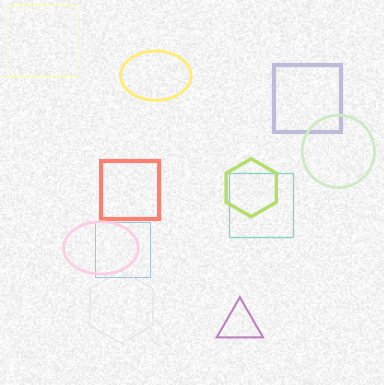[{"shape": "square", "thickness": 1, "radius": 0.42, "center": [0.679, 0.467]}, {"shape": "square", "thickness": 1, "radius": 0.46, "center": [0.108, 0.895]}, {"shape": "square", "thickness": 3, "radius": 0.43, "center": [0.799, 0.744]}, {"shape": "square", "thickness": 3, "radius": 0.38, "center": [0.337, 0.506]}, {"shape": "square", "thickness": 0.5, "radius": 0.36, "center": [0.318, 0.351]}, {"shape": "hexagon", "thickness": 2.5, "radius": 0.38, "center": [0.653, 0.512]}, {"shape": "oval", "thickness": 2, "radius": 0.49, "center": [0.262, 0.356]}, {"shape": "hexagon", "thickness": 0.5, "radius": 0.47, "center": [0.316, 0.203]}, {"shape": "triangle", "thickness": 1.5, "radius": 0.35, "center": [0.623, 0.158]}, {"shape": "circle", "thickness": 2, "radius": 0.47, "center": [0.879, 0.607]}, {"shape": "oval", "thickness": 2, "radius": 0.46, "center": [0.405, 0.804]}]